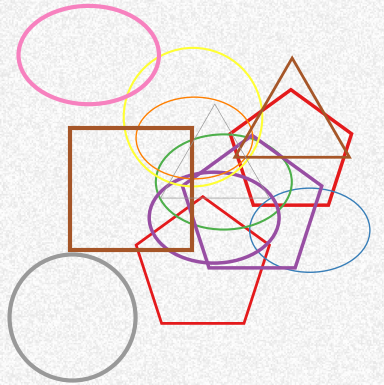[{"shape": "pentagon", "thickness": 2, "radius": 0.91, "center": [0.527, 0.307]}, {"shape": "pentagon", "thickness": 2.5, "radius": 0.83, "center": [0.756, 0.601]}, {"shape": "oval", "thickness": 1, "radius": 0.78, "center": [0.805, 0.402]}, {"shape": "oval", "thickness": 1.5, "radius": 0.88, "center": [0.581, 0.527]}, {"shape": "pentagon", "thickness": 2.5, "radius": 0.95, "center": [0.655, 0.458]}, {"shape": "oval", "thickness": 2.5, "radius": 0.84, "center": [0.556, 0.435]}, {"shape": "oval", "thickness": 1, "radius": 0.76, "center": [0.505, 0.642]}, {"shape": "circle", "thickness": 1.5, "radius": 0.9, "center": [0.501, 0.696]}, {"shape": "triangle", "thickness": 2, "radius": 0.86, "center": [0.759, 0.677]}, {"shape": "square", "thickness": 3, "radius": 0.79, "center": [0.34, 0.509]}, {"shape": "oval", "thickness": 3, "radius": 0.91, "center": [0.23, 0.857]}, {"shape": "circle", "thickness": 3, "radius": 0.82, "center": [0.188, 0.175]}, {"shape": "triangle", "thickness": 0.5, "radius": 0.81, "center": [0.558, 0.567]}]